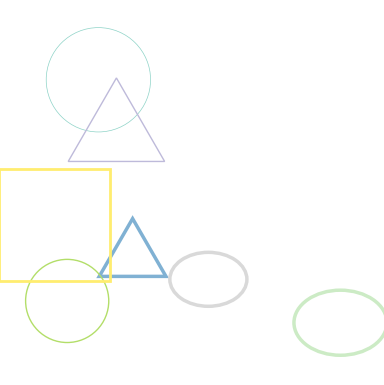[{"shape": "circle", "thickness": 0.5, "radius": 0.68, "center": [0.256, 0.793]}, {"shape": "triangle", "thickness": 1, "radius": 0.72, "center": [0.302, 0.653]}, {"shape": "triangle", "thickness": 2.5, "radius": 0.5, "center": [0.344, 0.332]}, {"shape": "circle", "thickness": 1, "radius": 0.54, "center": [0.175, 0.218]}, {"shape": "oval", "thickness": 2.5, "radius": 0.5, "center": [0.541, 0.275]}, {"shape": "oval", "thickness": 2.5, "radius": 0.6, "center": [0.884, 0.162]}, {"shape": "square", "thickness": 2, "radius": 0.72, "center": [0.142, 0.416]}]